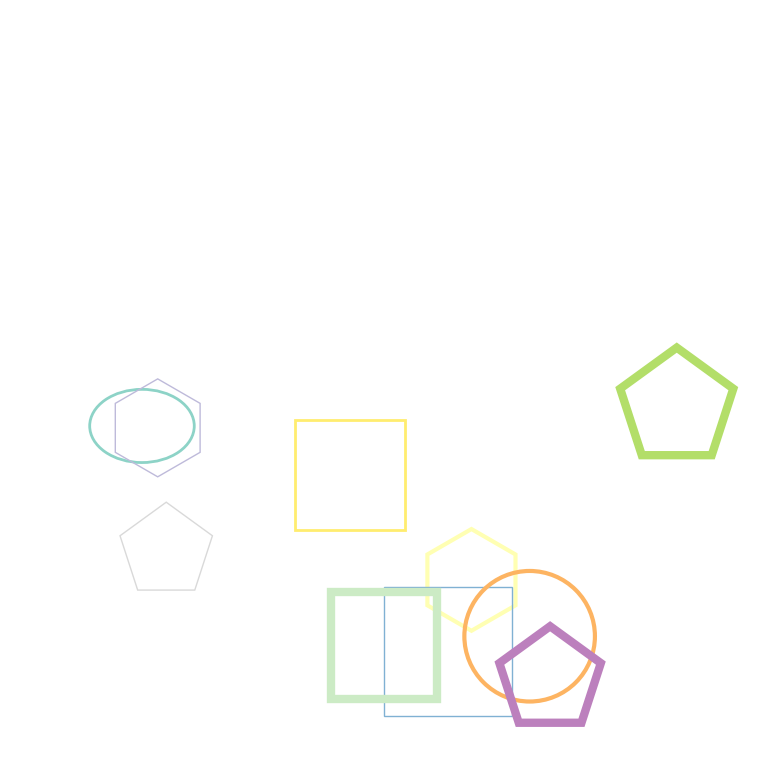[{"shape": "oval", "thickness": 1, "radius": 0.34, "center": [0.184, 0.447]}, {"shape": "hexagon", "thickness": 1.5, "radius": 0.33, "center": [0.612, 0.247]}, {"shape": "hexagon", "thickness": 0.5, "radius": 0.32, "center": [0.205, 0.444]}, {"shape": "square", "thickness": 0.5, "radius": 0.42, "center": [0.582, 0.154]}, {"shape": "circle", "thickness": 1.5, "radius": 0.42, "center": [0.688, 0.174]}, {"shape": "pentagon", "thickness": 3, "radius": 0.39, "center": [0.879, 0.471]}, {"shape": "pentagon", "thickness": 0.5, "radius": 0.32, "center": [0.216, 0.285]}, {"shape": "pentagon", "thickness": 3, "radius": 0.35, "center": [0.714, 0.117]}, {"shape": "square", "thickness": 3, "radius": 0.35, "center": [0.498, 0.162]}, {"shape": "square", "thickness": 1, "radius": 0.36, "center": [0.455, 0.384]}]